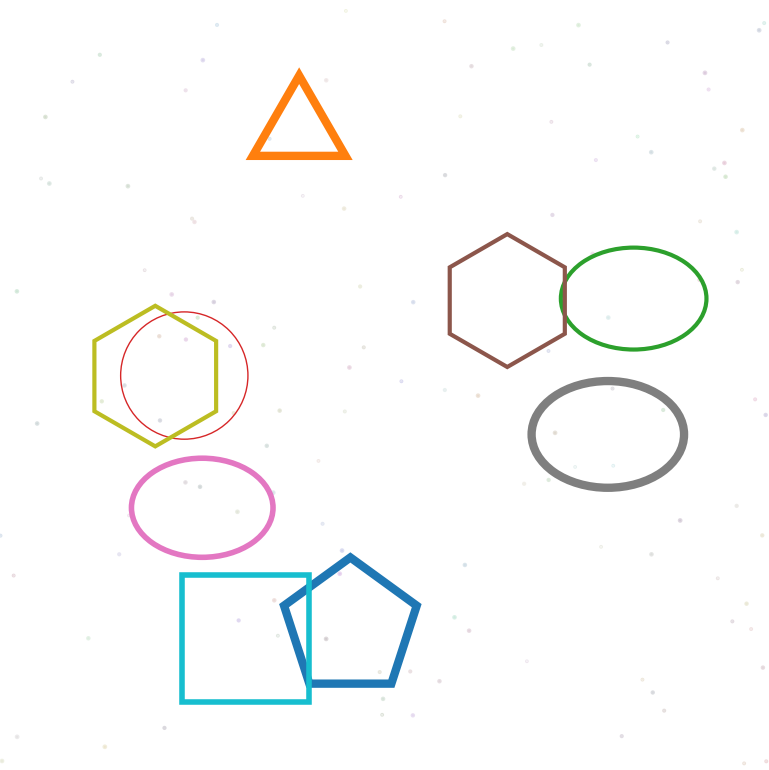[{"shape": "pentagon", "thickness": 3, "radius": 0.45, "center": [0.455, 0.185]}, {"shape": "triangle", "thickness": 3, "radius": 0.35, "center": [0.389, 0.832]}, {"shape": "oval", "thickness": 1.5, "radius": 0.47, "center": [0.823, 0.612]}, {"shape": "circle", "thickness": 0.5, "radius": 0.41, "center": [0.239, 0.512]}, {"shape": "hexagon", "thickness": 1.5, "radius": 0.43, "center": [0.659, 0.61]}, {"shape": "oval", "thickness": 2, "radius": 0.46, "center": [0.263, 0.341]}, {"shape": "oval", "thickness": 3, "radius": 0.5, "center": [0.789, 0.436]}, {"shape": "hexagon", "thickness": 1.5, "radius": 0.46, "center": [0.202, 0.512]}, {"shape": "square", "thickness": 2, "radius": 0.41, "center": [0.319, 0.171]}]